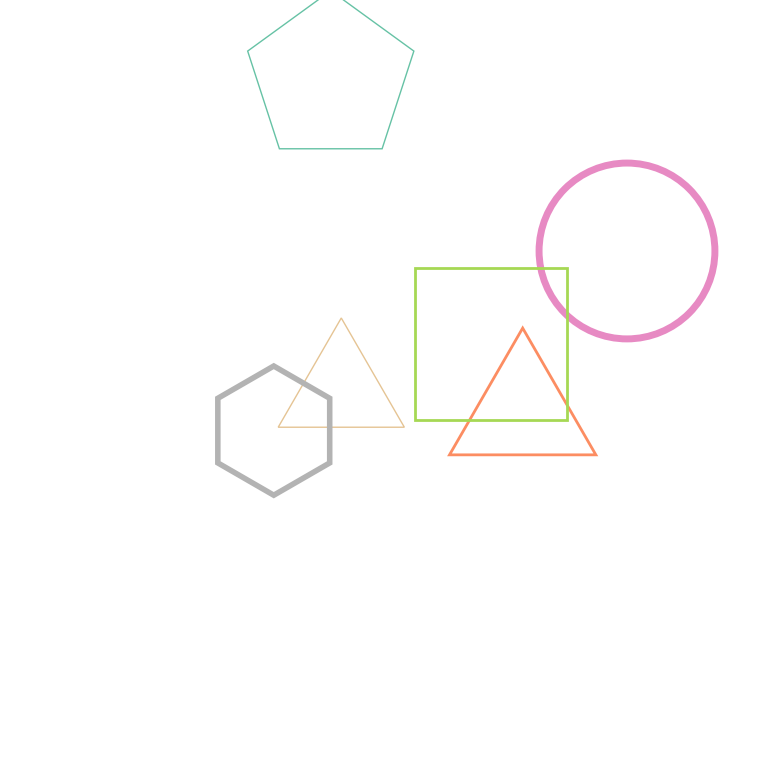[{"shape": "pentagon", "thickness": 0.5, "radius": 0.57, "center": [0.43, 0.899]}, {"shape": "triangle", "thickness": 1, "radius": 0.55, "center": [0.679, 0.464]}, {"shape": "circle", "thickness": 2.5, "radius": 0.57, "center": [0.814, 0.674]}, {"shape": "square", "thickness": 1, "radius": 0.49, "center": [0.638, 0.553]}, {"shape": "triangle", "thickness": 0.5, "radius": 0.47, "center": [0.443, 0.492]}, {"shape": "hexagon", "thickness": 2, "radius": 0.42, "center": [0.356, 0.441]}]